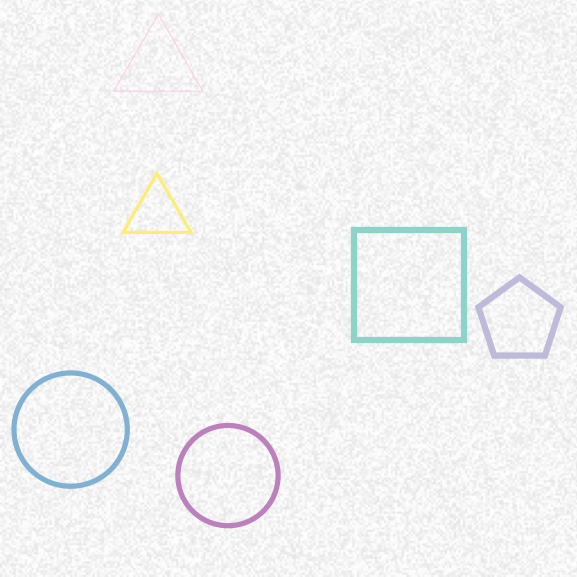[{"shape": "square", "thickness": 3, "radius": 0.48, "center": [0.709, 0.505]}, {"shape": "pentagon", "thickness": 3, "radius": 0.37, "center": [0.9, 0.444]}, {"shape": "circle", "thickness": 2.5, "radius": 0.49, "center": [0.122, 0.255]}, {"shape": "triangle", "thickness": 0.5, "radius": 0.45, "center": [0.274, 0.886]}, {"shape": "circle", "thickness": 2.5, "radius": 0.43, "center": [0.395, 0.176]}, {"shape": "triangle", "thickness": 1.5, "radius": 0.34, "center": [0.272, 0.631]}]